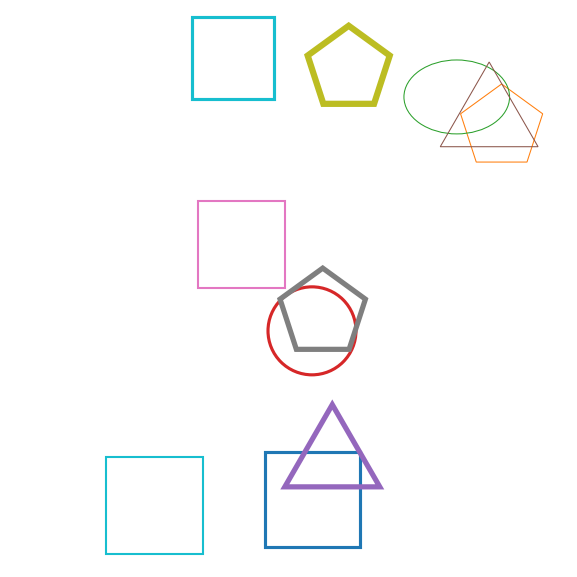[{"shape": "square", "thickness": 1.5, "radius": 0.41, "center": [0.541, 0.134]}, {"shape": "pentagon", "thickness": 0.5, "radius": 0.37, "center": [0.869, 0.779]}, {"shape": "oval", "thickness": 0.5, "radius": 0.46, "center": [0.791, 0.831]}, {"shape": "circle", "thickness": 1.5, "radius": 0.38, "center": [0.54, 0.426]}, {"shape": "triangle", "thickness": 2.5, "radius": 0.47, "center": [0.575, 0.204]}, {"shape": "triangle", "thickness": 0.5, "radius": 0.49, "center": [0.847, 0.794]}, {"shape": "square", "thickness": 1, "radius": 0.38, "center": [0.418, 0.576]}, {"shape": "pentagon", "thickness": 2.5, "radius": 0.39, "center": [0.559, 0.457]}, {"shape": "pentagon", "thickness": 3, "radius": 0.37, "center": [0.604, 0.88]}, {"shape": "square", "thickness": 1.5, "radius": 0.36, "center": [0.403, 0.899]}, {"shape": "square", "thickness": 1, "radius": 0.42, "center": [0.267, 0.124]}]